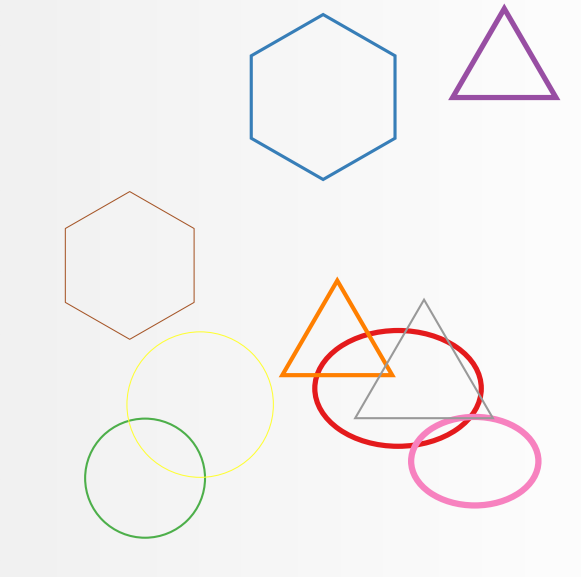[{"shape": "oval", "thickness": 2.5, "radius": 0.72, "center": [0.685, 0.327]}, {"shape": "hexagon", "thickness": 1.5, "radius": 0.71, "center": [0.556, 0.831]}, {"shape": "circle", "thickness": 1, "radius": 0.52, "center": [0.25, 0.171]}, {"shape": "triangle", "thickness": 2.5, "radius": 0.51, "center": [0.868, 0.882]}, {"shape": "triangle", "thickness": 2, "radius": 0.55, "center": [0.58, 0.404]}, {"shape": "circle", "thickness": 0.5, "radius": 0.63, "center": [0.344, 0.299]}, {"shape": "hexagon", "thickness": 0.5, "radius": 0.64, "center": [0.223, 0.539]}, {"shape": "oval", "thickness": 3, "radius": 0.55, "center": [0.817, 0.201]}, {"shape": "triangle", "thickness": 1, "radius": 0.68, "center": [0.73, 0.343]}]